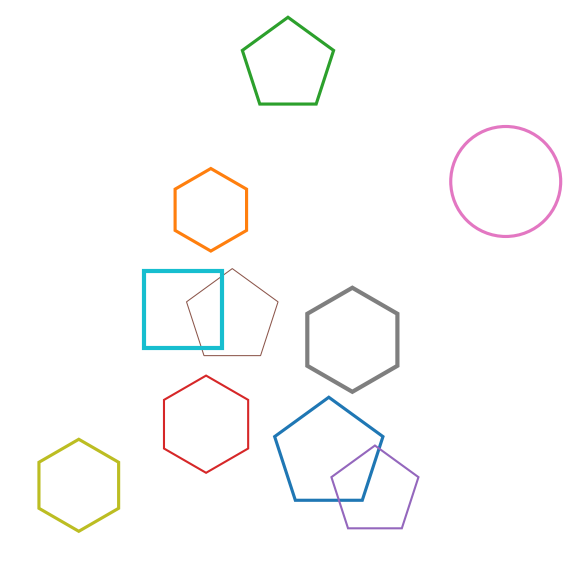[{"shape": "pentagon", "thickness": 1.5, "radius": 0.49, "center": [0.569, 0.213]}, {"shape": "hexagon", "thickness": 1.5, "radius": 0.36, "center": [0.365, 0.636]}, {"shape": "pentagon", "thickness": 1.5, "radius": 0.42, "center": [0.499, 0.886]}, {"shape": "hexagon", "thickness": 1, "radius": 0.42, "center": [0.357, 0.265]}, {"shape": "pentagon", "thickness": 1, "radius": 0.4, "center": [0.649, 0.148]}, {"shape": "pentagon", "thickness": 0.5, "radius": 0.42, "center": [0.402, 0.451]}, {"shape": "circle", "thickness": 1.5, "radius": 0.48, "center": [0.876, 0.685]}, {"shape": "hexagon", "thickness": 2, "radius": 0.45, "center": [0.61, 0.411]}, {"shape": "hexagon", "thickness": 1.5, "radius": 0.4, "center": [0.136, 0.159]}, {"shape": "square", "thickness": 2, "radius": 0.33, "center": [0.317, 0.462]}]